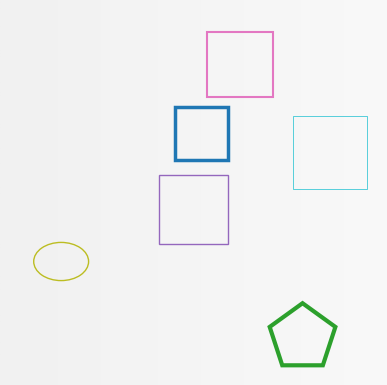[{"shape": "square", "thickness": 2.5, "radius": 0.34, "center": [0.52, 0.653]}, {"shape": "pentagon", "thickness": 3, "radius": 0.45, "center": [0.781, 0.123]}, {"shape": "square", "thickness": 1, "radius": 0.45, "center": [0.499, 0.455]}, {"shape": "square", "thickness": 1.5, "radius": 0.43, "center": [0.62, 0.833]}, {"shape": "oval", "thickness": 1, "radius": 0.35, "center": [0.158, 0.321]}, {"shape": "square", "thickness": 0.5, "radius": 0.47, "center": [0.852, 0.605]}]